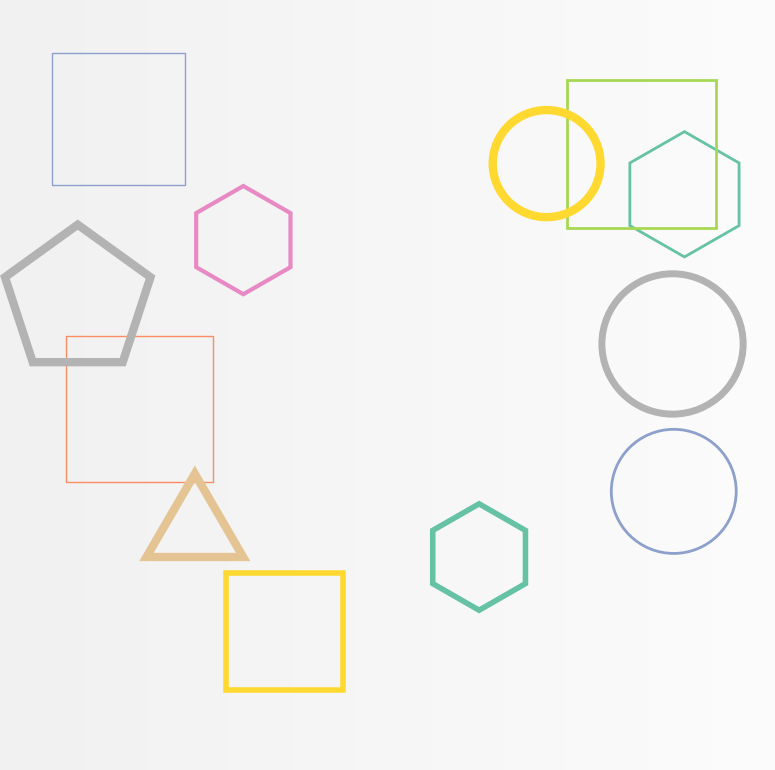[{"shape": "hexagon", "thickness": 1, "radius": 0.41, "center": [0.883, 0.748]}, {"shape": "hexagon", "thickness": 2, "radius": 0.35, "center": [0.618, 0.277]}, {"shape": "square", "thickness": 0.5, "radius": 0.48, "center": [0.18, 0.469]}, {"shape": "circle", "thickness": 1, "radius": 0.4, "center": [0.869, 0.362]}, {"shape": "square", "thickness": 0.5, "radius": 0.43, "center": [0.153, 0.846]}, {"shape": "hexagon", "thickness": 1.5, "radius": 0.35, "center": [0.314, 0.688]}, {"shape": "square", "thickness": 1, "radius": 0.48, "center": [0.827, 0.8]}, {"shape": "square", "thickness": 2, "radius": 0.38, "center": [0.367, 0.18]}, {"shape": "circle", "thickness": 3, "radius": 0.35, "center": [0.705, 0.788]}, {"shape": "triangle", "thickness": 3, "radius": 0.36, "center": [0.251, 0.313]}, {"shape": "circle", "thickness": 2.5, "radius": 0.46, "center": [0.868, 0.553]}, {"shape": "pentagon", "thickness": 3, "radius": 0.49, "center": [0.1, 0.61]}]